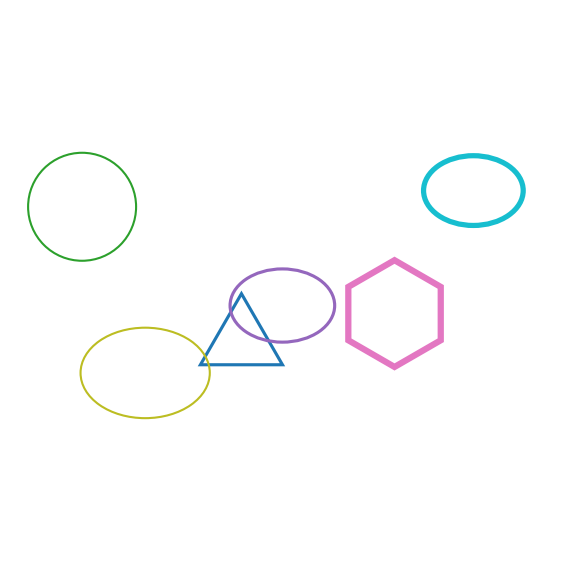[{"shape": "triangle", "thickness": 1.5, "radius": 0.41, "center": [0.418, 0.409]}, {"shape": "circle", "thickness": 1, "radius": 0.47, "center": [0.142, 0.641]}, {"shape": "oval", "thickness": 1.5, "radius": 0.45, "center": [0.489, 0.47]}, {"shape": "hexagon", "thickness": 3, "radius": 0.46, "center": [0.683, 0.456]}, {"shape": "oval", "thickness": 1, "radius": 0.56, "center": [0.251, 0.353]}, {"shape": "oval", "thickness": 2.5, "radius": 0.43, "center": [0.82, 0.669]}]